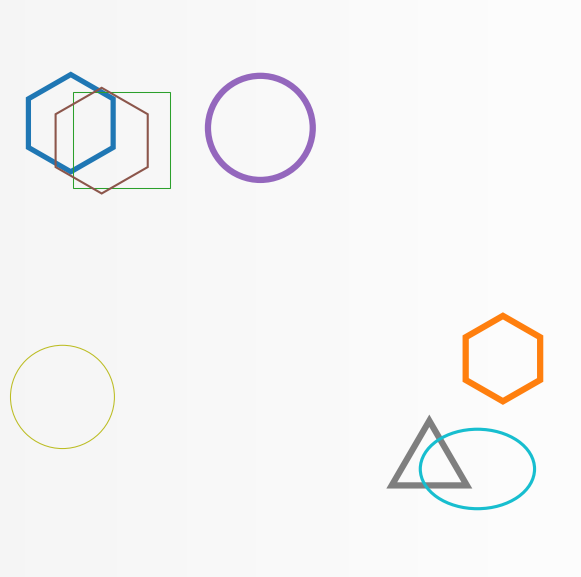[{"shape": "hexagon", "thickness": 2.5, "radius": 0.42, "center": [0.122, 0.786]}, {"shape": "hexagon", "thickness": 3, "radius": 0.37, "center": [0.865, 0.378]}, {"shape": "square", "thickness": 0.5, "radius": 0.42, "center": [0.209, 0.757]}, {"shape": "circle", "thickness": 3, "radius": 0.45, "center": [0.448, 0.778]}, {"shape": "hexagon", "thickness": 1, "radius": 0.46, "center": [0.175, 0.756]}, {"shape": "triangle", "thickness": 3, "radius": 0.37, "center": [0.739, 0.196]}, {"shape": "circle", "thickness": 0.5, "radius": 0.45, "center": [0.107, 0.312]}, {"shape": "oval", "thickness": 1.5, "radius": 0.49, "center": [0.821, 0.187]}]